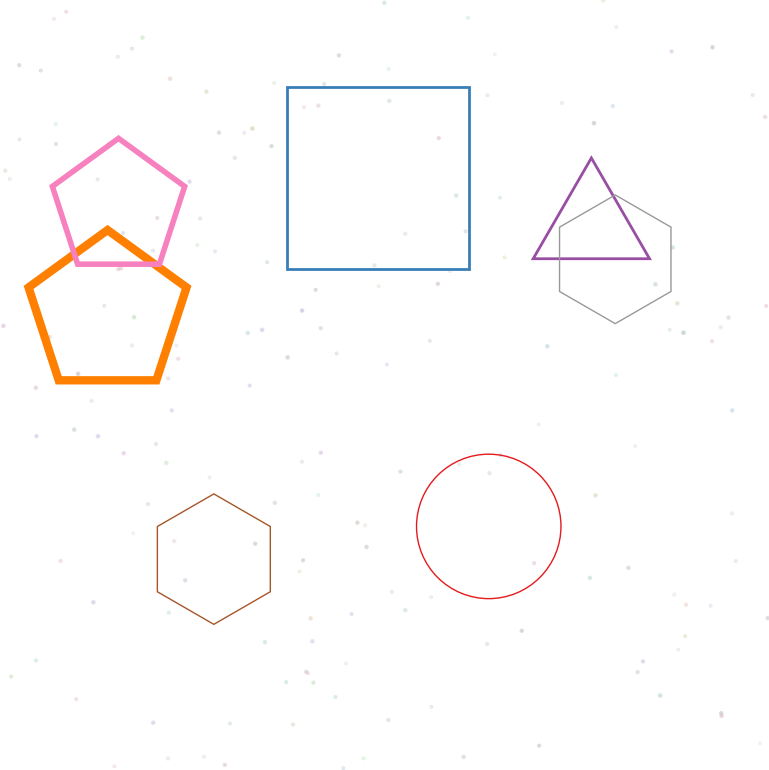[{"shape": "circle", "thickness": 0.5, "radius": 0.47, "center": [0.635, 0.316]}, {"shape": "square", "thickness": 1, "radius": 0.59, "center": [0.491, 0.769]}, {"shape": "triangle", "thickness": 1, "radius": 0.44, "center": [0.768, 0.708]}, {"shape": "pentagon", "thickness": 3, "radius": 0.54, "center": [0.14, 0.593]}, {"shape": "hexagon", "thickness": 0.5, "radius": 0.42, "center": [0.278, 0.274]}, {"shape": "pentagon", "thickness": 2, "radius": 0.45, "center": [0.154, 0.73]}, {"shape": "hexagon", "thickness": 0.5, "radius": 0.42, "center": [0.799, 0.663]}]